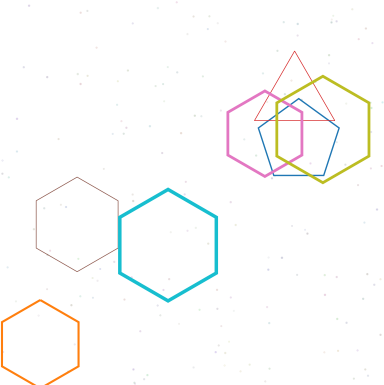[{"shape": "pentagon", "thickness": 1, "radius": 0.55, "center": [0.776, 0.634]}, {"shape": "hexagon", "thickness": 1.5, "radius": 0.57, "center": [0.105, 0.106]}, {"shape": "triangle", "thickness": 0.5, "radius": 0.6, "center": [0.765, 0.747]}, {"shape": "hexagon", "thickness": 0.5, "radius": 0.61, "center": [0.2, 0.417]}, {"shape": "hexagon", "thickness": 2, "radius": 0.56, "center": [0.688, 0.653]}, {"shape": "hexagon", "thickness": 2, "radius": 0.69, "center": [0.839, 0.664]}, {"shape": "hexagon", "thickness": 2.5, "radius": 0.72, "center": [0.437, 0.363]}]